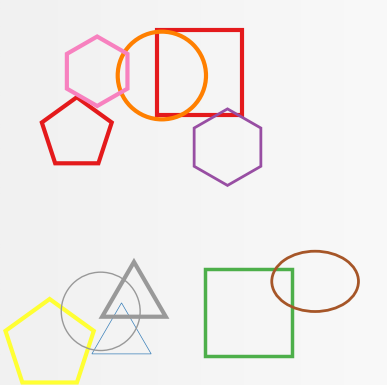[{"shape": "pentagon", "thickness": 3, "radius": 0.47, "center": [0.198, 0.653]}, {"shape": "square", "thickness": 3, "radius": 0.55, "center": [0.516, 0.811]}, {"shape": "triangle", "thickness": 0.5, "radius": 0.44, "center": [0.314, 0.125]}, {"shape": "square", "thickness": 2.5, "radius": 0.56, "center": [0.642, 0.188]}, {"shape": "hexagon", "thickness": 2, "radius": 0.5, "center": [0.587, 0.618]}, {"shape": "circle", "thickness": 3, "radius": 0.57, "center": [0.418, 0.804]}, {"shape": "pentagon", "thickness": 3, "radius": 0.6, "center": [0.128, 0.103]}, {"shape": "oval", "thickness": 2, "radius": 0.56, "center": [0.813, 0.269]}, {"shape": "hexagon", "thickness": 3, "radius": 0.45, "center": [0.251, 0.815]}, {"shape": "circle", "thickness": 1, "radius": 0.51, "center": [0.26, 0.191]}, {"shape": "triangle", "thickness": 3, "radius": 0.47, "center": [0.346, 0.225]}]